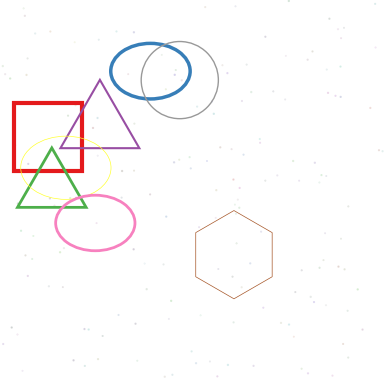[{"shape": "square", "thickness": 3, "radius": 0.44, "center": [0.125, 0.645]}, {"shape": "oval", "thickness": 2.5, "radius": 0.52, "center": [0.391, 0.815]}, {"shape": "triangle", "thickness": 2, "radius": 0.51, "center": [0.135, 0.513]}, {"shape": "triangle", "thickness": 1.5, "radius": 0.59, "center": [0.259, 0.674]}, {"shape": "oval", "thickness": 0.5, "radius": 0.59, "center": [0.171, 0.564]}, {"shape": "hexagon", "thickness": 0.5, "radius": 0.57, "center": [0.608, 0.338]}, {"shape": "oval", "thickness": 2, "radius": 0.52, "center": [0.248, 0.421]}, {"shape": "circle", "thickness": 1, "radius": 0.5, "center": [0.467, 0.792]}]